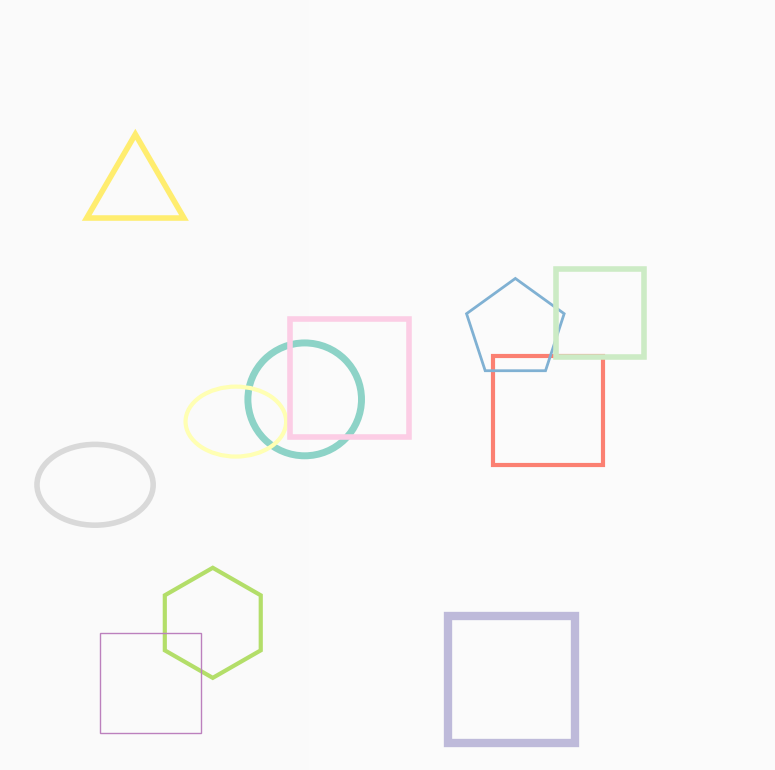[{"shape": "circle", "thickness": 2.5, "radius": 0.37, "center": [0.393, 0.481]}, {"shape": "oval", "thickness": 1.5, "radius": 0.32, "center": [0.304, 0.452]}, {"shape": "square", "thickness": 3, "radius": 0.41, "center": [0.66, 0.118]}, {"shape": "square", "thickness": 1.5, "radius": 0.35, "center": [0.707, 0.466]}, {"shape": "pentagon", "thickness": 1, "radius": 0.33, "center": [0.665, 0.572]}, {"shape": "hexagon", "thickness": 1.5, "radius": 0.36, "center": [0.275, 0.191]}, {"shape": "square", "thickness": 2, "radius": 0.38, "center": [0.451, 0.509]}, {"shape": "oval", "thickness": 2, "radius": 0.37, "center": [0.123, 0.37]}, {"shape": "square", "thickness": 0.5, "radius": 0.33, "center": [0.194, 0.113]}, {"shape": "square", "thickness": 2, "radius": 0.29, "center": [0.774, 0.593]}, {"shape": "triangle", "thickness": 2, "radius": 0.36, "center": [0.175, 0.753]}]